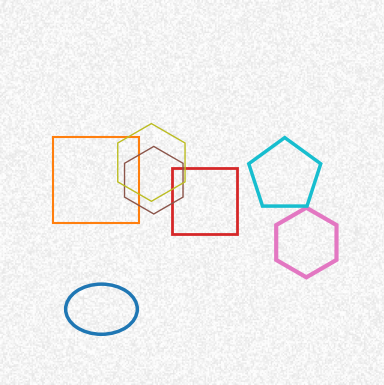[{"shape": "oval", "thickness": 2.5, "radius": 0.47, "center": [0.264, 0.197]}, {"shape": "square", "thickness": 1.5, "radius": 0.56, "center": [0.25, 0.532]}, {"shape": "square", "thickness": 2, "radius": 0.43, "center": [0.531, 0.478]}, {"shape": "hexagon", "thickness": 1, "radius": 0.44, "center": [0.399, 0.532]}, {"shape": "hexagon", "thickness": 3, "radius": 0.45, "center": [0.796, 0.37]}, {"shape": "hexagon", "thickness": 1, "radius": 0.5, "center": [0.393, 0.578]}, {"shape": "pentagon", "thickness": 2.5, "radius": 0.49, "center": [0.74, 0.544]}]